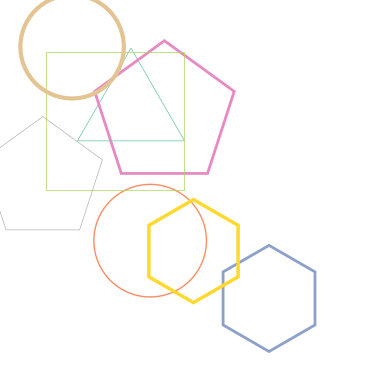[{"shape": "triangle", "thickness": 0.5, "radius": 0.8, "center": [0.34, 0.714]}, {"shape": "circle", "thickness": 1, "radius": 0.73, "center": [0.39, 0.375]}, {"shape": "hexagon", "thickness": 2, "radius": 0.69, "center": [0.699, 0.225]}, {"shape": "pentagon", "thickness": 2, "radius": 0.95, "center": [0.427, 0.704]}, {"shape": "square", "thickness": 0.5, "radius": 0.9, "center": [0.299, 0.686]}, {"shape": "hexagon", "thickness": 2.5, "radius": 0.67, "center": [0.503, 0.348]}, {"shape": "circle", "thickness": 3, "radius": 0.67, "center": [0.187, 0.879]}, {"shape": "pentagon", "thickness": 0.5, "radius": 0.81, "center": [0.111, 0.535]}]